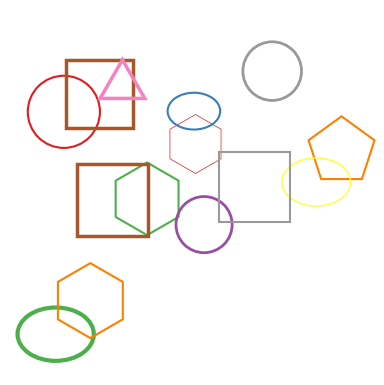[{"shape": "circle", "thickness": 1.5, "radius": 0.47, "center": [0.166, 0.71]}, {"shape": "hexagon", "thickness": 0.5, "radius": 0.38, "center": [0.508, 0.626]}, {"shape": "oval", "thickness": 1.5, "radius": 0.34, "center": [0.504, 0.711]}, {"shape": "hexagon", "thickness": 1.5, "radius": 0.47, "center": [0.382, 0.484]}, {"shape": "oval", "thickness": 3, "radius": 0.5, "center": [0.145, 0.132]}, {"shape": "circle", "thickness": 2, "radius": 0.36, "center": [0.53, 0.417]}, {"shape": "hexagon", "thickness": 1.5, "radius": 0.49, "center": [0.235, 0.219]}, {"shape": "pentagon", "thickness": 1.5, "radius": 0.45, "center": [0.887, 0.608]}, {"shape": "oval", "thickness": 1, "radius": 0.45, "center": [0.821, 0.527]}, {"shape": "square", "thickness": 2.5, "radius": 0.44, "center": [0.258, 0.756]}, {"shape": "square", "thickness": 2.5, "radius": 0.46, "center": [0.292, 0.48]}, {"shape": "triangle", "thickness": 2.5, "radius": 0.33, "center": [0.318, 0.778]}, {"shape": "square", "thickness": 1.5, "radius": 0.46, "center": [0.662, 0.514]}, {"shape": "circle", "thickness": 2, "radius": 0.38, "center": [0.707, 0.815]}]